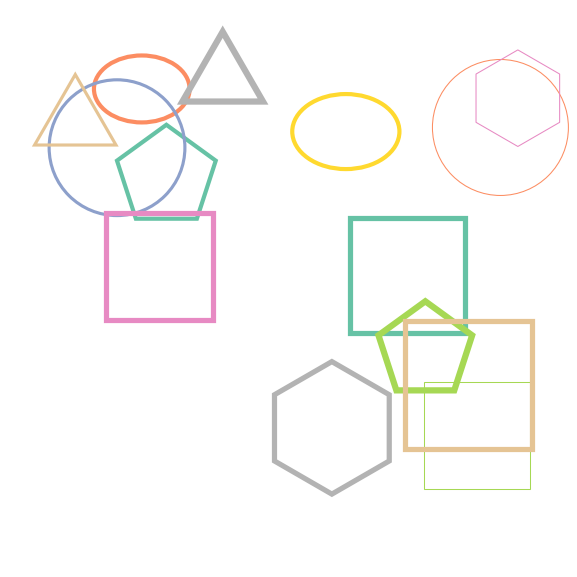[{"shape": "square", "thickness": 2.5, "radius": 0.5, "center": [0.706, 0.523]}, {"shape": "pentagon", "thickness": 2, "radius": 0.45, "center": [0.288, 0.693]}, {"shape": "circle", "thickness": 0.5, "radius": 0.59, "center": [0.867, 0.778]}, {"shape": "oval", "thickness": 2, "radius": 0.41, "center": [0.246, 0.845]}, {"shape": "circle", "thickness": 1.5, "radius": 0.59, "center": [0.203, 0.743]}, {"shape": "square", "thickness": 2.5, "radius": 0.46, "center": [0.276, 0.537]}, {"shape": "hexagon", "thickness": 0.5, "radius": 0.42, "center": [0.897, 0.829]}, {"shape": "square", "thickness": 0.5, "radius": 0.46, "center": [0.826, 0.245]}, {"shape": "pentagon", "thickness": 3, "radius": 0.43, "center": [0.736, 0.392]}, {"shape": "oval", "thickness": 2, "radius": 0.46, "center": [0.599, 0.771]}, {"shape": "triangle", "thickness": 1.5, "radius": 0.41, "center": [0.13, 0.789]}, {"shape": "square", "thickness": 2.5, "radius": 0.55, "center": [0.811, 0.332]}, {"shape": "triangle", "thickness": 3, "radius": 0.4, "center": [0.386, 0.864]}, {"shape": "hexagon", "thickness": 2.5, "radius": 0.57, "center": [0.575, 0.258]}]